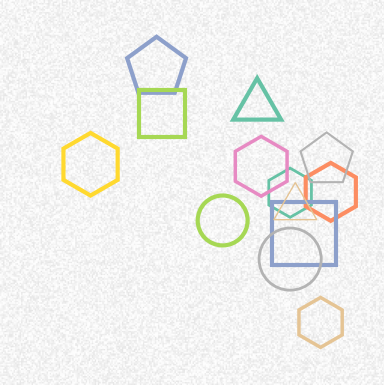[{"shape": "hexagon", "thickness": 2, "radius": 0.32, "center": [0.754, 0.499]}, {"shape": "triangle", "thickness": 3, "radius": 0.36, "center": [0.668, 0.725]}, {"shape": "hexagon", "thickness": 3, "radius": 0.38, "center": [0.859, 0.502]}, {"shape": "pentagon", "thickness": 3, "radius": 0.4, "center": [0.407, 0.824]}, {"shape": "square", "thickness": 3, "radius": 0.41, "center": [0.79, 0.393]}, {"shape": "hexagon", "thickness": 2.5, "radius": 0.39, "center": [0.678, 0.568]}, {"shape": "square", "thickness": 3, "radius": 0.3, "center": [0.421, 0.706]}, {"shape": "circle", "thickness": 3, "radius": 0.32, "center": [0.578, 0.427]}, {"shape": "hexagon", "thickness": 3, "radius": 0.41, "center": [0.235, 0.573]}, {"shape": "hexagon", "thickness": 2.5, "radius": 0.32, "center": [0.833, 0.163]}, {"shape": "triangle", "thickness": 1, "radius": 0.32, "center": [0.767, 0.462]}, {"shape": "circle", "thickness": 2, "radius": 0.4, "center": [0.754, 0.327]}, {"shape": "pentagon", "thickness": 1.5, "radius": 0.36, "center": [0.848, 0.585]}]